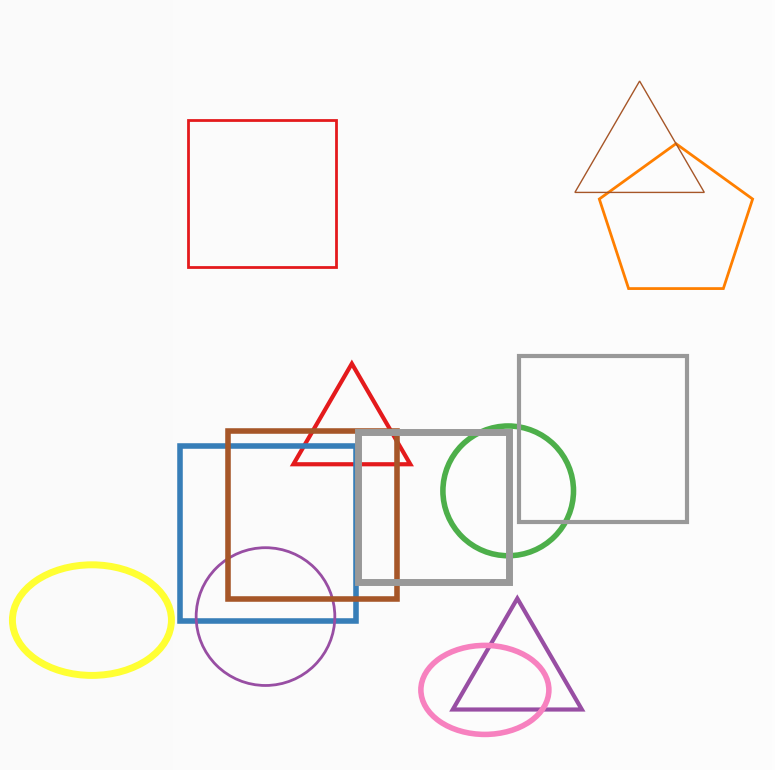[{"shape": "triangle", "thickness": 1.5, "radius": 0.44, "center": [0.454, 0.441]}, {"shape": "square", "thickness": 1, "radius": 0.48, "center": [0.338, 0.749]}, {"shape": "square", "thickness": 2, "radius": 0.57, "center": [0.346, 0.307]}, {"shape": "circle", "thickness": 2, "radius": 0.42, "center": [0.656, 0.363]}, {"shape": "triangle", "thickness": 1.5, "radius": 0.48, "center": [0.668, 0.127]}, {"shape": "circle", "thickness": 1, "radius": 0.45, "center": [0.343, 0.199]}, {"shape": "pentagon", "thickness": 1, "radius": 0.52, "center": [0.872, 0.709]}, {"shape": "oval", "thickness": 2.5, "radius": 0.51, "center": [0.119, 0.195]}, {"shape": "square", "thickness": 2, "radius": 0.54, "center": [0.403, 0.331]}, {"shape": "triangle", "thickness": 0.5, "radius": 0.48, "center": [0.825, 0.798]}, {"shape": "oval", "thickness": 2, "radius": 0.41, "center": [0.626, 0.104]}, {"shape": "square", "thickness": 1.5, "radius": 0.54, "center": [0.778, 0.43]}, {"shape": "square", "thickness": 2.5, "radius": 0.49, "center": [0.559, 0.341]}]